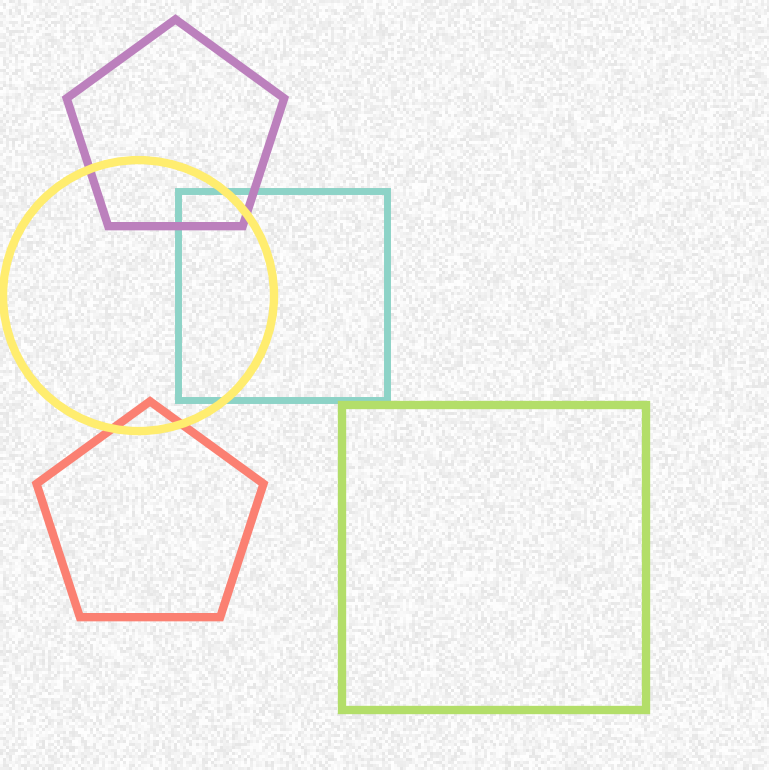[{"shape": "square", "thickness": 2.5, "radius": 0.68, "center": [0.366, 0.616]}, {"shape": "pentagon", "thickness": 3, "radius": 0.77, "center": [0.195, 0.324]}, {"shape": "square", "thickness": 3, "radius": 0.99, "center": [0.642, 0.276]}, {"shape": "pentagon", "thickness": 3, "radius": 0.74, "center": [0.228, 0.826]}, {"shape": "circle", "thickness": 3, "radius": 0.88, "center": [0.18, 0.616]}]